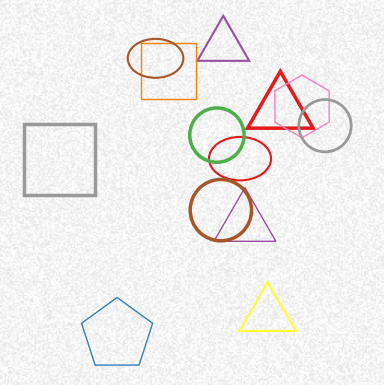[{"shape": "oval", "thickness": 1.5, "radius": 0.4, "center": [0.623, 0.588]}, {"shape": "triangle", "thickness": 2.5, "radius": 0.49, "center": [0.728, 0.716]}, {"shape": "pentagon", "thickness": 1, "radius": 0.49, "center": [0.304, 0.13]}, {"shape": "circle", "thickness": 2.5, "radius": 0.35, "center": [0.563, 0.649]}, {"shape": "triangle", "thickness": 1.5, "radius": 0.39, "center": [0.58, 0.881]}, {"shape": "triangle", "thickness": 1, "radius": 0.46, "center": [0.636, 0.42]}, {"shape": "square", "thickness": 1, "radius": 0.36, "center": [0.438, 0.816]}, {"shape": "triangle", "thickness": 1.5, "radius": 0.42, "center": [0.695, 0.183]}, {"shape": "oval", "thickness": 1.5, "radius": 0.36, "center": [0.404, 0.848]}, {"shape": "circle", "thickness": 2.5, "radius": 0.4, "center": [0.574, 0.454]}, {"shape": "hexagon", "thickness": 1, "radius": 0.41, "center": [0.784, 0.724]}, {"shape": "square", "thickness": 2.5, "radius": 0.46, "center": [0.154, 0.585]}, {"shape": "circle", "thickness": 2, "radius": 0.34, "center": [0.844, 0.673]}]